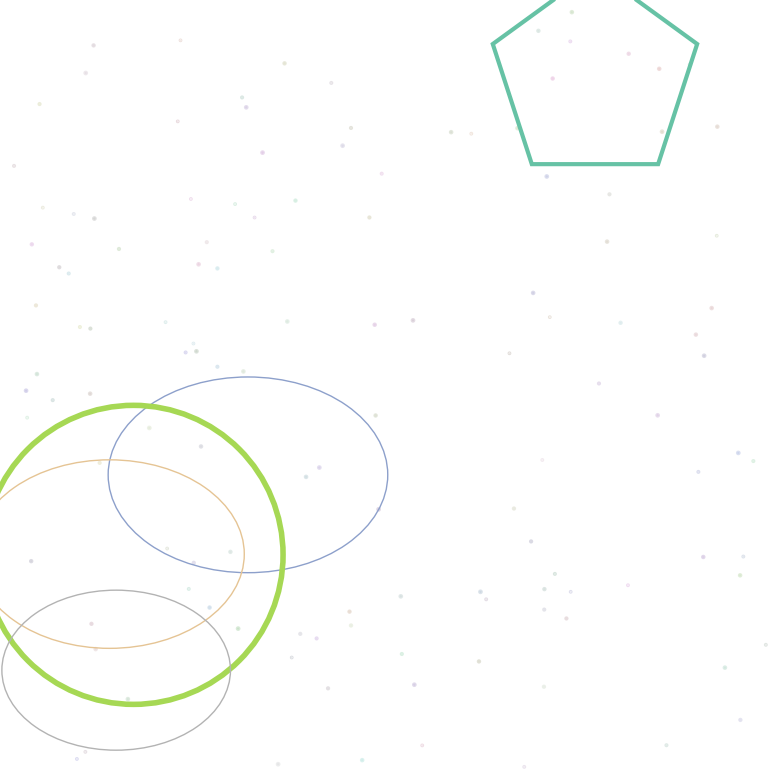[{"shape": "pentagon", "thickness": 1.5, "radius": 0.7, "center": [0.773, 0.9]}, {"shape": "oval", "thickness": 0.5, "radius": 0.91, "center": [0.322, 0.383]}, {"shape": "circle", "thickness": 2, "radius": 0.97, "center": [0.173, 0.279]}, {"shape": "oval", "thickness": 0.5, "radius": 0.87, "center": [0.142, 0.28]}, {"shape": "oval", "thickness": 0.5, "radius": 0.74, "center": [0.151, 0.13]}]